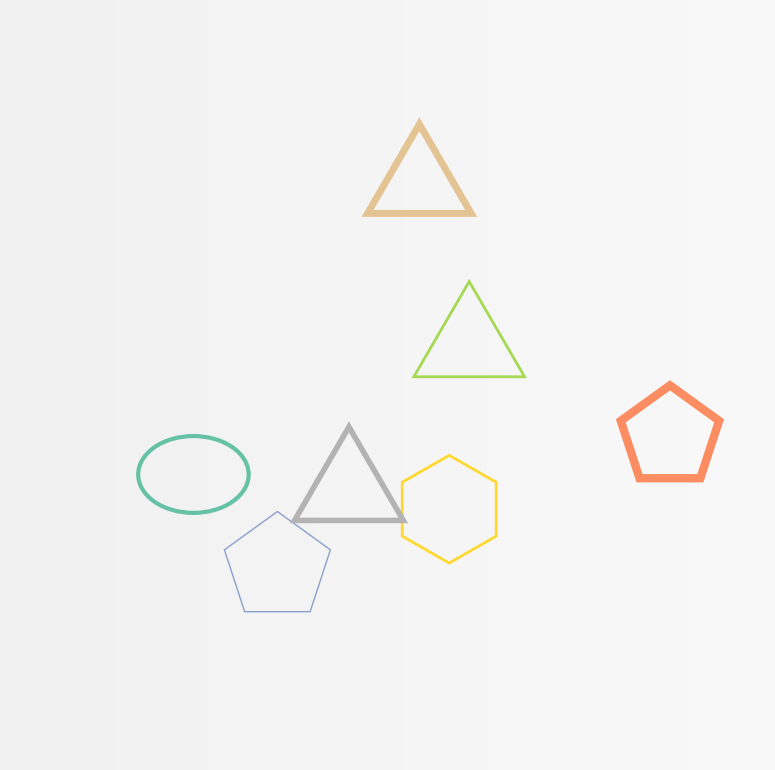[{"shape": "oval", "thickness": 1.5, "radius": 0.36, "center": [0.25, 0.384]}, {"shape": "pentagon", "thickness": 3, "radius": 0.33, "center": [0.864, 0.433]}, {"shape": "pentagon", "thickness": 0.5, "radius": 0.36, "center": [0.358, 0.264]}, {"shape": "triangle", "thickness": 1, "radius": 0.41, "center": [0.605, 0.552]}, {"shape": "hexagon", "thickness": 1, "radius": 0.35, "center": [0.58, 0.339]}, {"shape": "triangle", "thickness": 2.5, "radius": 0.39, "center": [0.541, 0.761]}, {"shape": "triangle", "thickness": 2, "radius": 0.41, "center": [0.45, 0.365]}]